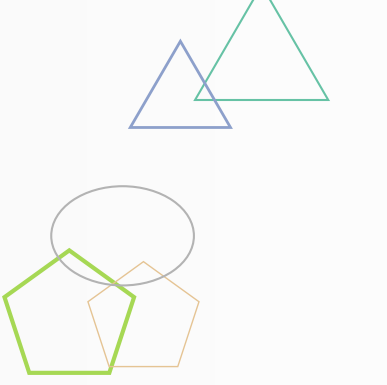[{"shape": "triangle", "thickness": 1.5, "radius": 0.99, "center": [0.675, 0.84]}, {"shape": "triangle", "thickness": 2, "radius": 0.75, "center": [0.466, 0.744]}, {"shape": "pentagon", "thickness": 3, "radius": 0.88, "center": [0.179, 0.174]}, {"shape": "pentagon", "thickness": 1, "radius": 0.75, "center": [0.37, 0.17]}, {"shape": "oval", "thickness": 1.5, "radius": 0.92, "center": [0.316, 0.387]}]